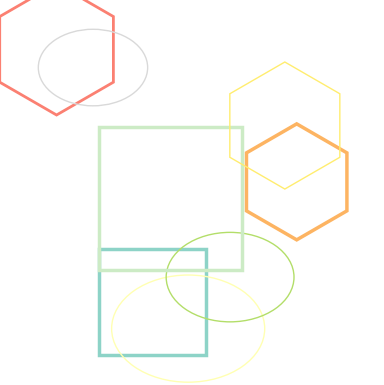[{"shape": "square", "thickness": 2.5, "radius": 0.69, "center": [0.395, 0.215]}, {"shape": "oval", "thickness": 1, "radius": 0.99, "center": [0.489, 0.146]}, {"shape": "hexagon", "thickness": 2, "radius": 0.85, "center": [0.147, 0.872]}, {"shape": "hexagon", "thickness": 2.5, "radius": 0.75, "center": [0.771, 0.528]}, {"shape": "oval", "thickness": 1, "radius": 0.83, "center": [0.598, 0.28]}, {"shape": "oval", "thickness": 1, "radius": 0.71, "center": [0.242, 0.825]}, {"shape": "square", "thickness": 2.5, "radius": 0.93, "center": [0.444, 0.485]}, {"shape": "hexagon", "thickness": 1, "radius": 0.82, "center": [0.74, 0.674]}]